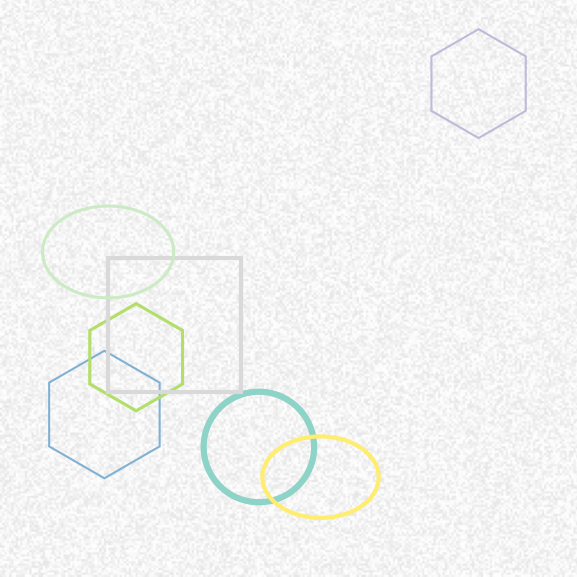[{"shape": "circle", "thickness": 3, "radius": 0.48, "center": [0.448, 0.225]}, {"shape": "hexagon", "thickness": 1, "radius": 0.47, "center": [0.829, 0.854]}, {"shape": "hexagon", "thickness": 1, "radius": 0.55, "center": [0.181, 0.281]}, {"shape": "hexagon", "thickness": 1.5, "radius": 0.46, "center": [0.236, 0.381]}, {"shape": "square", "thickness": 2, "radius": 0.58, "center": [0.303, 0.436]}, {"shape": "oval", "thickness": 1.5, "radius": 0.57, "center": [0.187, 0.563]}, {"shape": "oval", "thickness": 2, "radius": 0.5, "center": [0.555, 0.173]}]